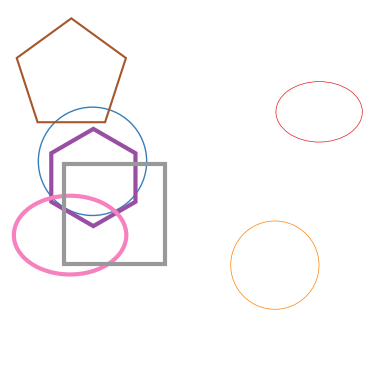[{"shape": "oval", "thickness": 0.5, "radius": 0.56, "center": [0.829, 0.71]}, {"shape": "circle", "thickness": 1, "radius": 0.7, "center": [0.24, 0.581]}, {"shape": "hexagon", "thickness": 3, "radius": 0.63, "center": [0.243, 0.539]}, {"shape": "circle", "thickness": 0.5, "radius": 0.57, "center": [0.714, 0.311]}, {"shape": "pentagon", "thickness": 1.5, "radius": 0.75, "center": [0.185, 0.803]}, {"shape": "oval", "thickness": 3, "radius": 0.73, "center": [0.182, 0.389]}, {"shape": "square", "thickness": 3, "radius": 0.65, "center": [0.298, 0.444]}]